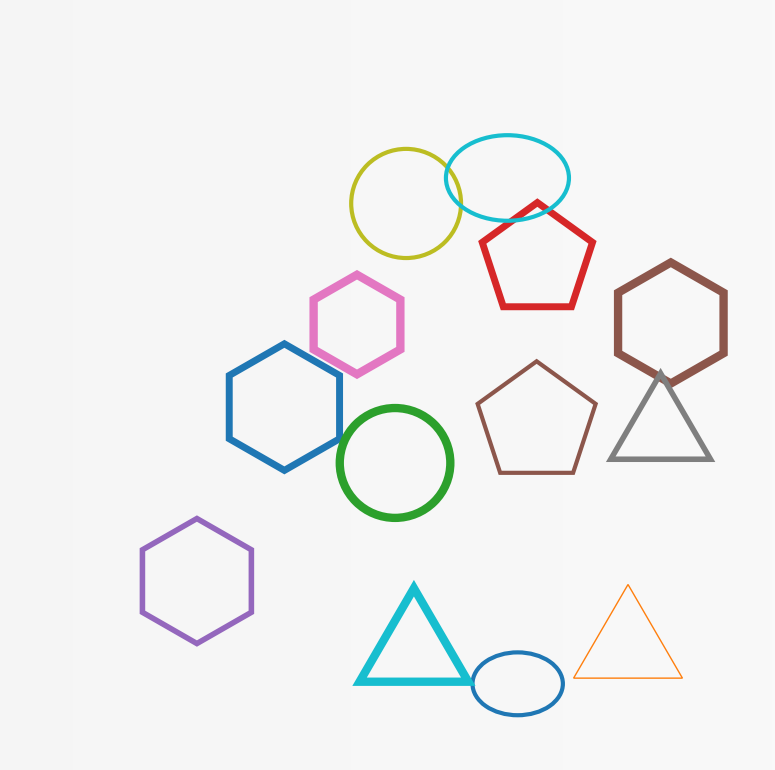[{"shape": "oval", "thickness": 1.5, "radius": 0.29, "center": [0.668, 0.112]}, {"shape": "hexagon", "thickness": 2.5, "radius": 0.41, "center": [0.367, 0.471]}, {"shape": "triangle", "thickness": 0.5, "radius": 0.41, "center": [0.81, 0.16]}, {"shape": "circle", "thickness": 3, "radius": 0.36, "center": [0.51, 0.399]}, {"shape": "pentagon", "thickness": 2.5, "radius": 0.37, "center": [0.693, 0.662]}, {"shape": "hexagon", "thickness": 2, "radius": 0.41, "center": [0.254, 0.245]}, {"shape": "pentagon", "thickness": 1.5, "radius": 0.4, "center": [0.692, 0.451]}, {"shape": "hexagon", "thickness": 3, "radius": 0.39, "center": [0.866, 0.581]}, {"shape": "hexagon", "thickness": 3, "radius": 0.32, "center": [0.461, 0.579]}, {"shape": "triangle", "thickness": 2, "radius": 0.37, "center": [0.852, 0.441]}, {"shape": "circle", "thickness": 1.5, "radius": 0.35, "center": [0.524, 0.736]}, {"shape": "triangle", "thickness": 3, "radius": 0.4, "center": [0.534, 0.155]}, {"shape": "oval", "thickness": 1.5, "radius": 0.4, "center": [0.655, 0.769]}]